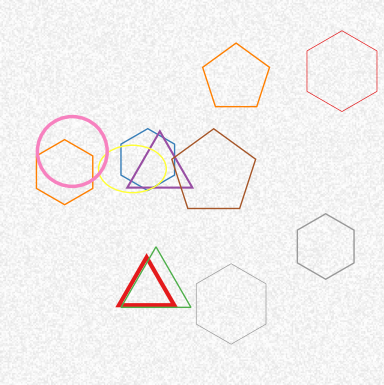[{"shape": "hexagon", "thickness": 0.5, "radius": 0.52, "center": [0.888, 0.815]}, {"shape": "triangle", "thickness": 3, "radius": 0.41, "center": [0.381, 0.249]}, {"shape": "hexagon", "thickness": 1, "radius": 0.4, "center": [0.384, 0.585]}, {"shape": "triangle", "thickness": 1, "radius": 0.52, "center": [0.405, 0.254]}, {"shape": "triangle", "thickness": 1.5, "radius": 0.49, "center": [0.415, 0.561]}, {"shape": "pentagon", "thickness": 1, "radius": 0.46, "center": [0.613, 0.797]}, {"shape": "hexagon", "thickness": 1, "radius": 0.42, "center": [0.168, 0.553]}, {"shape": "oval", "thickness": 1, "radius": 0.44, "center": [0.344, 0.561]}, {"shape": "pentagon", "thickness": 1, "radius": 0.57, "center": [0.555, 0.551]}, {"shape": "circle", "thickness": 2.5, "radius": 0.45, "center": [0.188, 0.607]}, {"shape": "hexagon", "thickness": 1, "radius": 0.43, "center": [0.846, 0.36]}, {"shape": "hexagon", "thickness": 0.5, "radius": 0.52, "center": [0.6, 0.21]}]